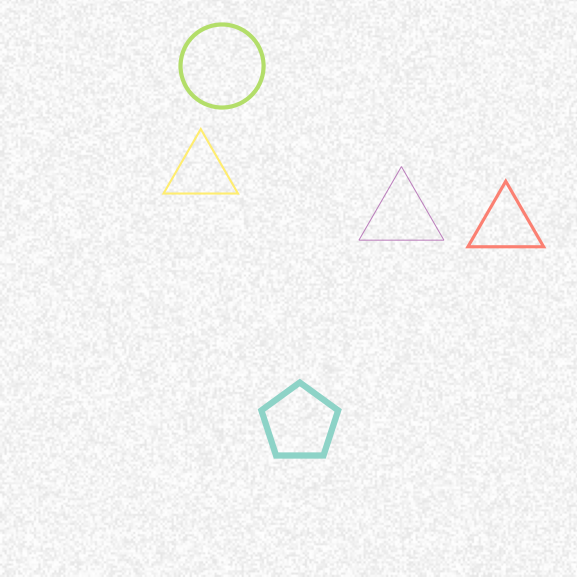[{"shape": "pentagon", "thickness": 3, "radius": 0.35, "center": [0.519, 0.267]}, {"shape": "triangle", "thickness": 1.5, "radius": 0.38, "center": [0.876, 0.61]}, {"shape": "circle", "thickness": 2, "radius": 0.36, "center": [0.385, 0.885]}, {"shape": "triangle", "thickness": 0.5, "radius": 0.42, "center": [0.695, 0.626]}, {"shape": "triangle", "thickness": 1, "radius": 0.37, "center": [0.348, 0.701]}]